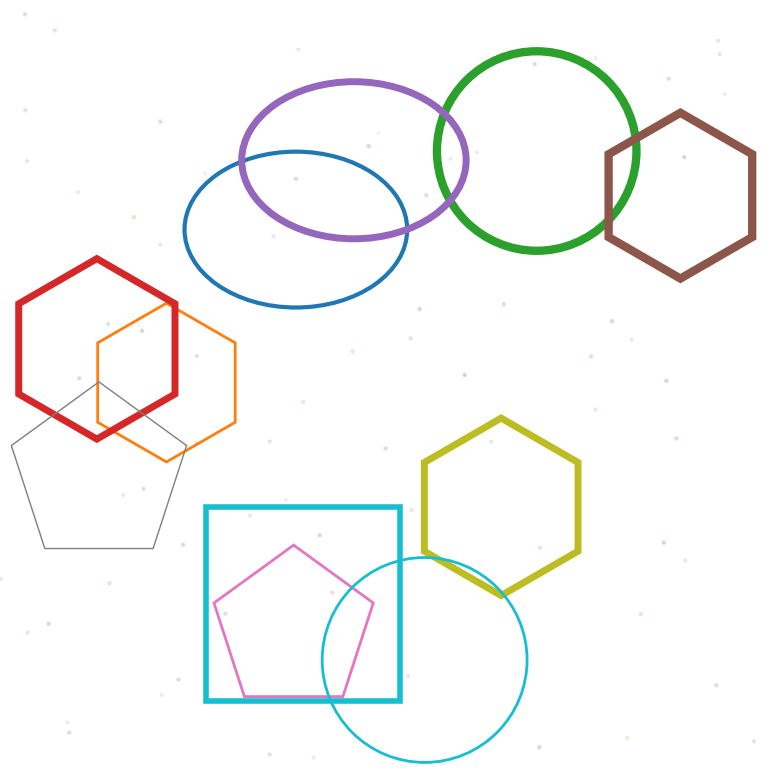[{"shape": "oval", "thickness": 1.5, "radius": 0.72, "center": [0.384, 0.702]}, {"shape": "hexagon", "thickness": 1, "radius": 0.52, "center": [0.216, 0.503]}, {"shape": "circle", "thickness": 3, "radius": 0.65, "center": [0.697, 0.804]}, {"shape": "hexagon", "thickness": 2.5, "radius": 0.59, "center": [0.126, 0.547]}, {"shape": "oval", "thickness": 2.5, "radius": 0.73, "center": [0.46, 0.792]}, {"shape": "hexagon", "thickness": 3, "radius": 0.54, "center": [0.884, 0.746]}, {"shape": "pentagon", "thickness": 1, "radius": 0.54, "center": [0.381, 0.183]}, {"shape": "pentagon", "thickness": 0.5, "radius": 0.6, "center": [0.129, 0.384]}, {"shape": "hexagon", "thickness": 2.5, "radius": 0.58, "center": [0.651, 0.342]}, {"shape": "circle", "thickness": 1, "radius": 0.67, "center": [0.551, 0.143]}, {"shape": "square", "thickness": 2, "radius": 0.63, "center": [0.394, 0.216]}]